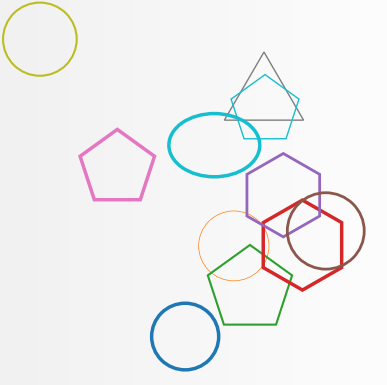[{"shape": "circle", "thickness": 2.5, "radius": 0.43, "center": [0.478, 0.126]}, {"shape": "circle", "thickness": 0.5, "radius": 0.45, "center": [0.603, 0.361]}, {"shape": "pentagon", "thickness": 1.5, "radius": 0.57, "center": [0.645, 0.249]}, {"shape": "hexagon", "thickness": 2.5, "radius": 0.58, "center": [0.781, 0.363]}, {"shape": "hexagon", "thickness": 2, "radius": 0.54, "center": [0.731, 0.493]}, {"shape": "circle", "thickness": 2, "radius": 0.5, "center": [0.841, 0.4]}, {"shape": "pentagon", "thickness": 2.5, "radius": 0.5, "center": [0.303, 0.563]}, {"shape": "triangle", "thickness": 1, "radius": 0.59, "center": [0.681, 0.747]}, {"shape": "circle", "thickness": 1.5, "radius": 0.48, "center": [0.103, 0.898]}, {"shape": "pentagon", "thickness": 1, "radius": 0.46, "center": [0.684, 0.714]}, {"shape": "oval", "thickness": 2.5, "radius": 0.59, "center": [0.553, 0.623]}]